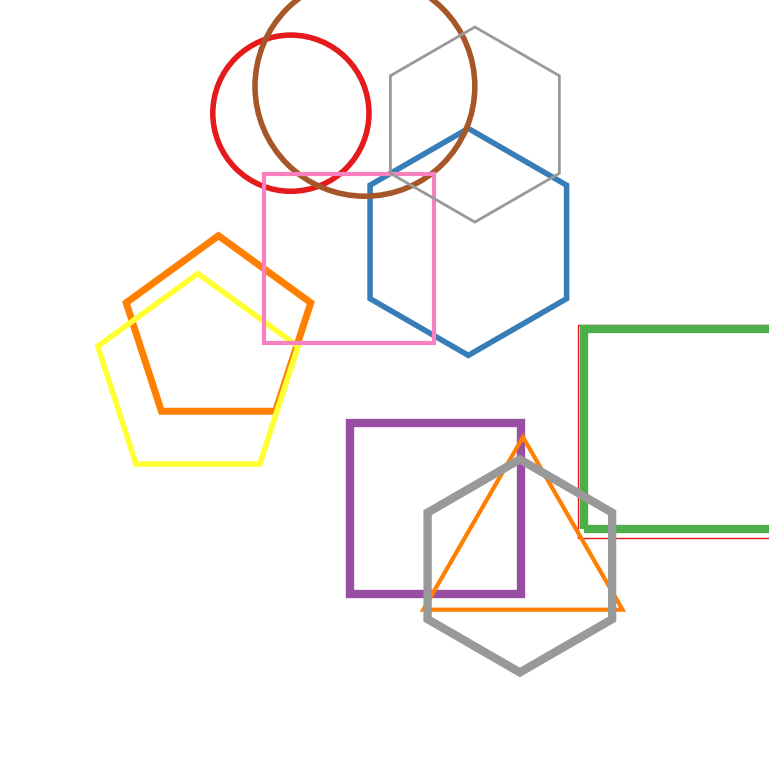[{"shape": "square", "thickness": 0.5, "radius": 0.69, "center": [0.889, 0.44]}, {"shape": "circle", "thickness": 2, "radius": 0.51, "center": [0.378, 0.853]}, {"shape": "hexagon", "thickness": 2, "radius": 0.74, "center": [0.608, 0.686]}, {"shape": "square", "thickness": 3, "radius": 0.65, "center": [0.888, 0.443]}, {"shape": "square", "thickness": 3, "radius": 0.56, "center": [0.566, 0.34]}, {"shape": "pentagon", "thickness": 2.5, "radius": 0.63, "center": [0.284, 0.568]}, {"shape": "triangle", "thickness": 1.5, "radius": 0.75, "center": [0.679, 0.283]}, {"shape": "pentagon", "thickness": 2, "radius": 0.68, "center": [0.257, 0.508]}, {"shape": "circle", "thickness": 2, "radius": 0.71, "center": [0.474, 0.888]}, {"shape": "square", "thickness": 1.5, "radius": 0.55, "center": [0.453, 0.664]}, {"shape": "hexagon", "thickness": 3, "radius": 0.69, "center": [0.675, 0.265]}, {"shape": "hexagon", "thickness": 1, "radius": 0.63, "center": [0.617, 0.838]}]